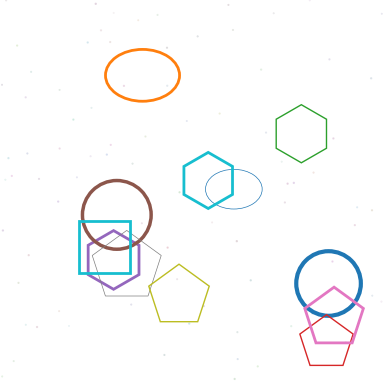[{"shape": "oval", "thickness": 0.5, "radius": 0.37, "center": [0.607, 0.509]}, {"shape": "circle", "thickness": 3, "radius": 0.42, "center": [0.853, 0.264]}, {"shape": "oval", "thickness": 2, "radius": 0.48, "center": [0.37, 0.804]}, {"shape": "hexagon", "thickness": 1, "radius": 0.38, "center": [0.783, 0.653]}, {"shape": "pentagon", "thickness": 1, "radius": 0.36, "center": [0.848, 0.11]}, {"shape": "hexagon", "thickness": 2, "radius": 0.38, "center": [0.295, 0.325]}, {"shape": "circle", "thickness": 2.5, "radius": 0.45, "center": [0.303, 0.442]}, {"shape": "pentagon", "thickness": 2, "radius": 0.4, "center": [0.868, 0.174]}, {"shape": "pentagon", "thickness": 0.5, "radius": 0.47, "center": [0.329, 0.307]}, {"shape": "pentagon", "thickness": 1, "radius": 0.41, "center": [0.465, 0.231]}, {"shape": "square", "thickness": 2, "radius": 0.34, "center": [0.271, 0.357]}, {"shape": "hexagon", "thickness": 2, "radius": 0.36, "center": [0.541, 0.531]}]